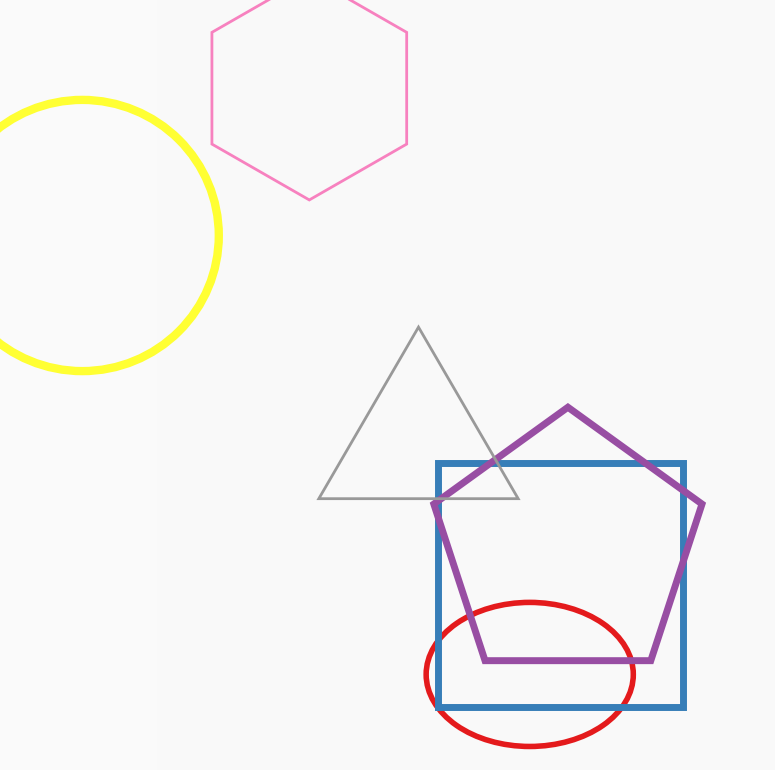[{"shape": "oval", "thickness": 2, "radius": 0.67, "center": [0.684, 0.124]}, {"shape": "square", "thickness": 2.5, "radius": 0.79, "center": [0.723, 0.24]}, {"shape": "pentagon", "thickness": 2.5, "radius": 0.91, "center": [0.733, 0.289]}, {"shape": "circle", "thickness": 3, "radius": 0.88, "center": [0.106, 0.694]}, {"shape": "hexagon", "thickness": 1, "radius": 0.73, "center": [0.399, 0.885]}, {"shape": "triangle", "thickness": 1, "radius": 0.74, "center": [0.54, 0.427]}]